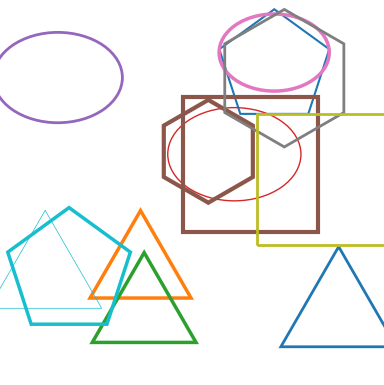[{"shape": "pentagon", "thickness": 1.5, "radius": 0.75, "center": [0.712, 0.826]}, {"shape": "triangle", "thickness": 2, "radius": 0.87, "center": [0.88, 0.186]}, {"shape": "triangle", "thickness": 2.5, "radius": 0.76, "center": [0.365, 0.302]}, {"shape": "triangle", "thickness": 2.5, "radius": 0.78, "center": [0.374, 0.188]}, {"shape": "oval", "thickness": 1, "radius": 0.86, "center": [0.609, 0.599]}, {"shape": "oval", "thickness": 2, "radius": 0.84, "center": [0.15, 0.799]}, {"shape": "square", "thickness": 3, "radius": 0.88, "center": [0.65, 0.573]}, {"shape": "hexagon", "thickness": 3, "radius": 0.67, "center": [0.541, 0.607]}, {"shape": "oval", "thickness": 2.5, "radius": 0.72, "center": [0.712, 0.864]}, {"shape": "hexagon", "thickness": 2, "radius": 0.89, "center": [0.738, 0.797]}, {"shape": "square", "thickness": 2, "radius": 0.85, "center": [0.837, 0.534]}, {"shape": "pentagon", "thickness": 2.5, "radius": 0.84, "center": [0.179, 0.293]}, {"shape": "triangle", "thickness": 0.5, "radius": 0.85, "center": [0.117, 0.284]}]